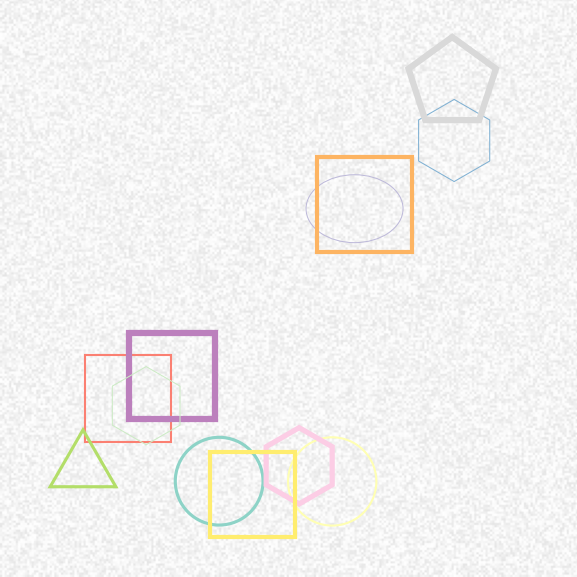[{"shape": "circle", "thickness": 1.5, "radius": 0.38, "center": [0.379, 0.166]}, {"shape": "circle", "thickness": 1, "radius": 0.38, "center": [0.575, 0.165]}, {"shape": "oval", "thickness": 0.5, "radius": 0.42, "center": [0.614, 0.638]}, {"shape": "square", "thickness": 1, "radius": 0.37, "center": [0.222, 0.309]}, {"shape": "hexagon", "thickness": 0.5, "radius": 0.36, "center": [0.786, 0.756]}, {"shape": "square", "thickness": 2, "radius": 0.41, "center": [0.632, 0.644]}, {"shape": "triangle", "thickness": 1.5, "radius": 0.33, "center": [0.144, 0.189]}, {"shape": "hexagon", "thickness": 2.5, "radius": 0.33, "center": [0.518, 0.193]}, {"shape": "pentagon", "thickness": 3, "radius": 0.4, "center": [0.783, 0.856]}, {"shape": "square", "thickness": 3, "radius": 0.37, "center": [0.298, 0.348]}, {"shape": "hexagon", "thickness": 0.5, "radius": 0.34, "center": [0.253, 0.297]}, {"shape": "square", "thickness": 2, "radius": 0.37, "center": [0.437, 0.143]}]